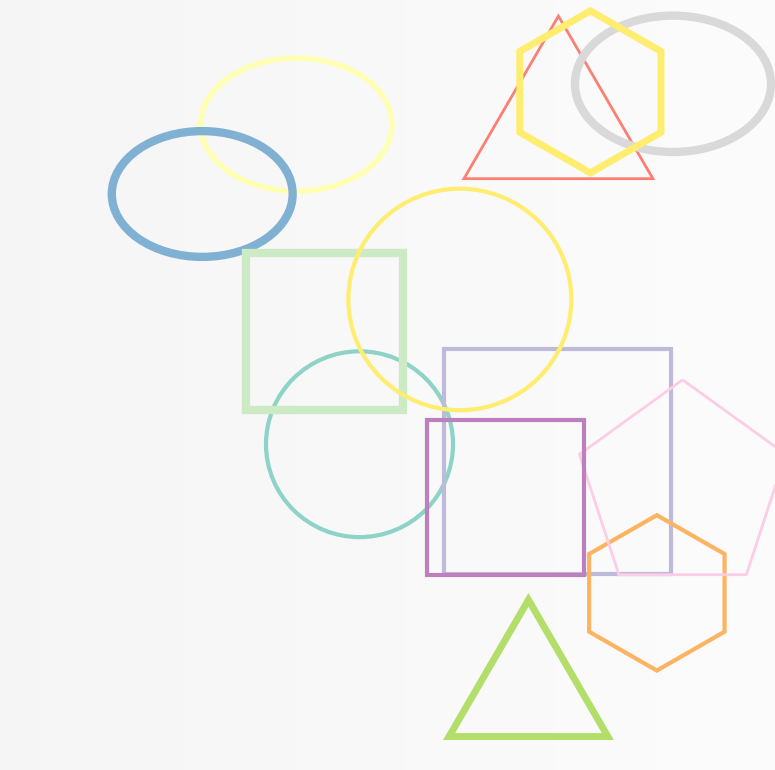[{"shape": "circle", "thickness": 1.5, "radius": 0.6, "center": [0.464, 0.423]}, {"shape": "oval", "thickness": 2, "radius": 0.62, "center": [0.382, 0.838]}, {"shape": "square", "thickness": 1.5, "radius": 0.73, "center": [0.72, 0.401]}, {"shape": "triangle", "thickness": 1, "radius": 0.7, "center": [0.721, 0.838]}, {"shape": "oval", "thickness": 3, "radius": 0.58, "center": [0.261, 0.748]}, {"shape": "hexagon", "thickness": 1.5, "radius": 0.5, "center": [0.848, 0.23]}, {"shape": "triangle", "thickness": 2.5, "radius": 0.59, "center": [0.682, 0.103]}, {"shape": "pentagon", "thickness": 1, "radius": 0.7, "center": [0.881, 0.367]}, {"shape": "oval", "thickness": 3, "radius": 0.63, "center": [0.868, 0.891]}, {"shape": "square", "thickness": 1.5, "radius": 0.5, "center": [0.653, 0.354]}, {"shape": "square", "thickness": 3, "radius": 0.51, "center": [0.419, 0.57]}, {"shape": "circle", "thickness": 1.5, "radius": 0.72, "center": [0.593, 0.611]}, {"shape": "hexagon", "thickness": 2.5, "radius": 0.53, "center": [0.762, 0.881]}]